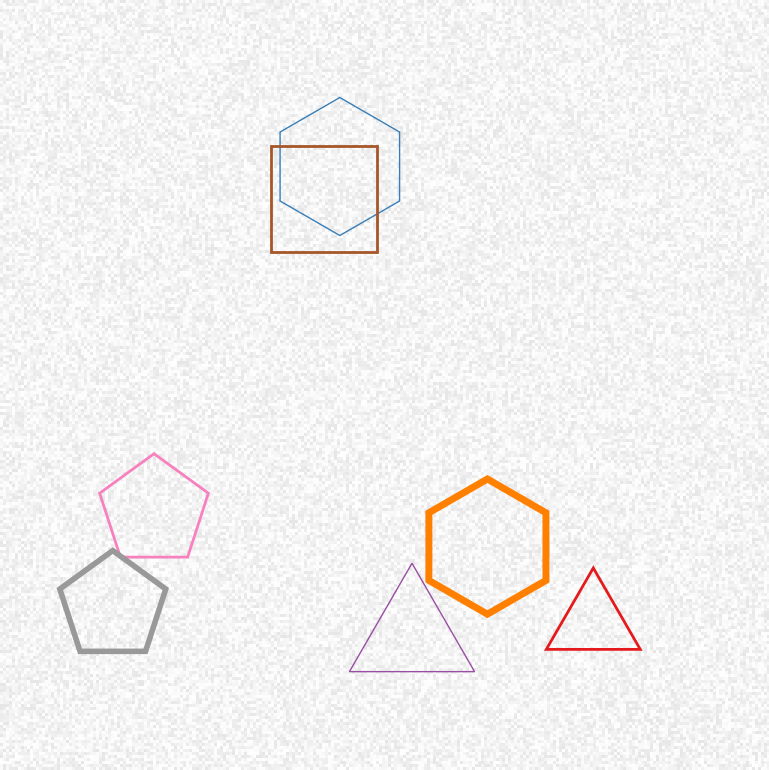[{"shape": "triangle", "thickness": 1, "radius": 0.35, "center": [0.771, 0.192]}, {"shape": "hexagon", "thickness": 0.5, "radius": 0.45, "center": [0.441, 0.784]}, {"shape": "triangle", "thickness": 0.5, "radius": 0.47, "center": [0.535, 0.175]}, {"shape": "hexagon", "thickness": 2.5, "radius": 0.44, "center": [0.633, 0.29]}, {"shape": "square", "thickness": 1, "radius": 0.35, "center": [0.421, 0.741]}, {"shape": "pentagon", "thickness": 1, "radius": 0.37, "center": [0.2, 0.337]}, {"shape": "pentagon", "thickness": 2, "radius": 0.36, "center": [0.146, 0.213]}]